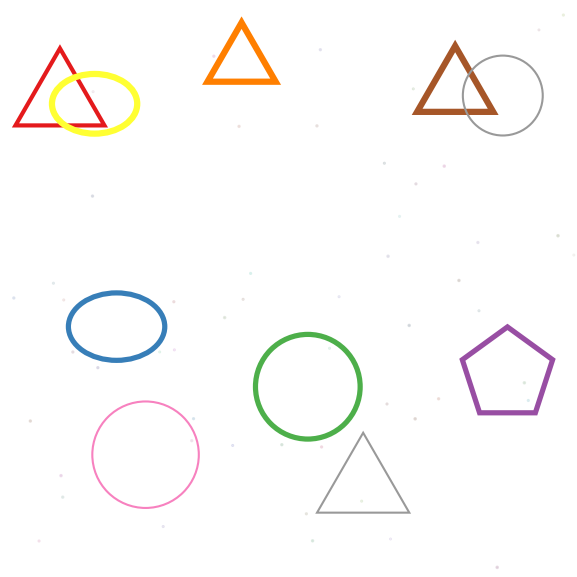[{"shape": "triangle", "thickness": 2, "radius": 0.44, "center": [0.104, 0.826]}, {"shape": "oval", "thickness": 2.5, "radius": 0.42, "center": [0.202, 0.434]}, {"shape": "circle", "thickness": 2.5, "radius": 0.45, "center": [0.533, 0.329]}, {"shape": "pentagon", "thickness": 2.5, "radius": 0.41, "center": [0.879, 0.351]}, {"shape": "triangle", "thickness": 3, "radius": 0.34, "center": [0.418, 0.892]}, {"shape": "oval", "thickness": 3, "radius": 0.37, "center": [0.164, 0.819]}, {"shape": "triangle", "thickness": 3, "radius": 0.38, "center": [0.788, 0.843]}, {"shape": "circle", "thickness": 1, "radius": 0.46, "center": [0.252, 0.212]}, {"shape": "triangle", "thickness": 1, "radius": 0.46, "center": [0.629, 0.158]}, {"shape": "circle", "thickness": 1, "radius": 0.35, "center": [0.871, 0.834]}]